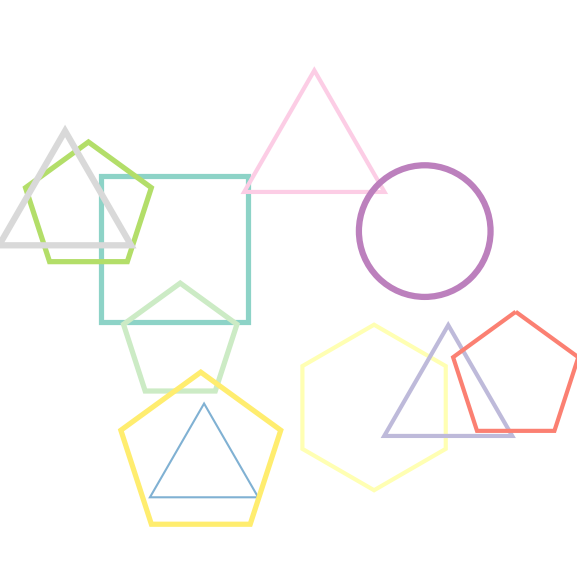[{"shape": "square", "thickness": 2.5, "radius": 0.64, "center": [0.302, 0.568]}, {"shape": "hexagon", "thickness": 2, "radius": 0.72, "center": [0.648, 0.294]}, {"shape": "triangle", "thickness": 2, "radius": 0.64, "center": [0.776, 0.308]}, {"shape": "pentagon", "thickness": 2, "radius": 0.57, "center": [0.893, 0.345]}, {"shape": "triangle", "thickness": 1, "radius": 0.54, "center": [0.353, 0.192]}, {"shape": "pentagon", "thickness": 2.5, "radius": 0.57, "center": [0.153, 0.639]}, {"shape": "triangle", "thickness": 2, "radius": 0.7, "center": [0.544, 0.737]}, {"shape": "triangle", "thickness": 3, "radius": 0.66, "center": [0.113, 0.64]}, {"shape": "circle", "thickness": 3, "radius": 0.57, "center": [0.735, 0.599]}, {"shape": "pentagon", "thickness": 2.5, "radius": 0.52, "center": [0.312, 0.406]}, {"shape": "pentagon", "thickness": 2.5, "radius": 0.73, "center": [0.348, 0.209]}]